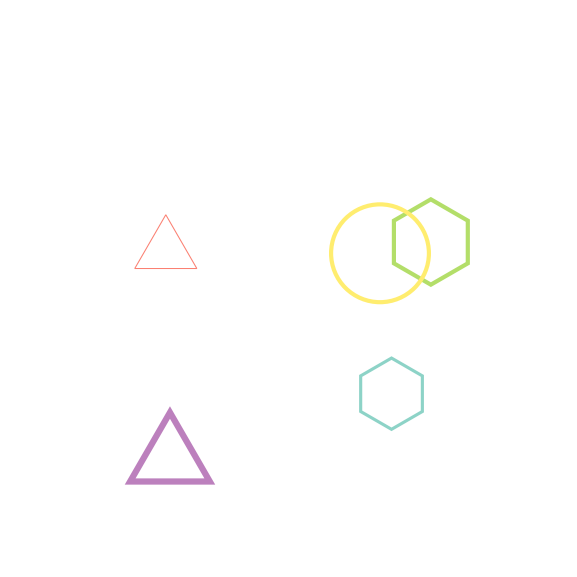[{"shape": "hexagon", "thickness": 1.5, "radius": 0.31, "center": [0.678, 0.317]}, {"shape": "triangle", "thickness": 0.5, "radius": 0.31, "center": [0.287, 0.565]}, {"shape": "hexagon", "thickness": 2, "radius": 0.37, "center": [0.746, 0.58]}, {"shape": "triangle", "thickness": 3, "radius": 0.4, "center": [0.294, 0.205]}, {"shape": "circle", "thickness": 2, "radius": 0.42, "center": [0.658, 0.561]}]